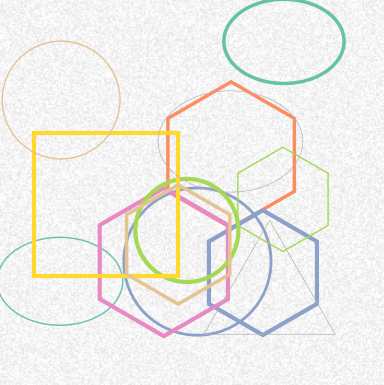[{"shape": "oval", "thickness": 1, "radius": 0.82, "center": [0.156, 0.269]}, {"shape": "oval", "thickness": 2.5, "radius": 0.78, "center": [0.738, 0.892]}, {"shape": "hexagon", "thickness": 2.5, "radius": 0.95, "center": [0.6, 0.598]}, {"shape": "circle", "thickness": 2, "radius": 0.96, "center": [0.513, 0.321]}, {"shape": "hexagon", "thickness": 3, "radius": 0.81, "center": [0.683, 0.292]}, {"shape": "hexagon", "thickness": 3, "radius": 0.96, "center": [0.426, 0.319]}, {"shape": "circle", "thickness": 3, "radius": 0.67, "center": [0.485, 0.402]}, {"shape": "hexagon", "thickness": 1, "radius": 0.68, "center": [0.735, 0.482]}, {"shape": "square", "thickness": 3, "radius": 0.93, "center": [0.275, 0.469]}, {"shape": "circle", "thickness": 1, "radius": 0.77, "center": [0.159, 0.74]}, {"shape": "hexagon", "thickness": 2.5, "radius": 0.77, "center": [0.463, 0.365]}, {"shape": "triangle", "thickness": 0.5, "radius": 0.98, "center": [0.7, 0.23]}, {"shape": "oval", "thickness": 0.5, "radius": 0.94, "center": [0.599, 0.633]}]